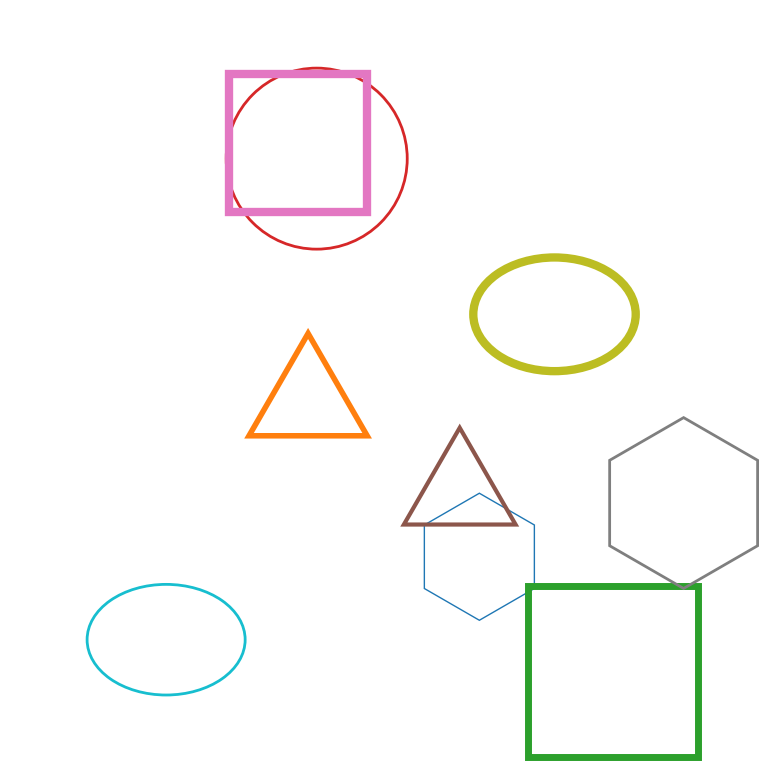[{"shape": "hexagon", "thickness": 0.5, "radius": 0.41, "center": [0.623, 0.277]}, {"shape": "triangle", "thickness": 2, "radius": 0.44, "center": [0.4, 0.478]}, {"shape": "square", "thickness": 2.5, "radius": 0.55, "center": [0.796, 0.128]}, {"shape": "circle", "thickness": 1, "radius": 0.59, "center": [0.411, 0.794]}, {"shape": "triangle", "thickness": 1.5, "radius": 0.42, "center": [0.597, 0.361]}, {"shape": "square", "thickness": 3, "radius": 0.45, "center": [0.387, 0.814]}, {"shape": "hexagon", "thickness": 1, "radius": 0.55, "center": [0.888, 0.347]}, {"shape": "oval", "thickness": 3, "radius": 0.53, "center": [0.72, 0.592]}, {"shape": "oval", "thickness": 1, "radius": 0.51, "center": [0.216, 0.169]}]